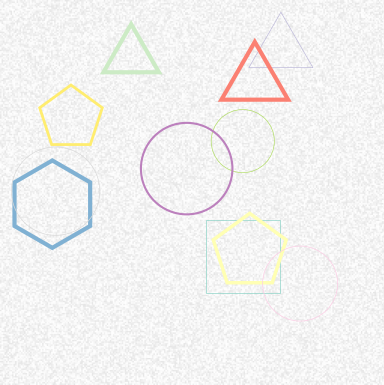[{"shape": "square", "thickness": 0.5, "radius": 0.48, "center": [0.631, 0.333]}, {"shape": "pentagon", "thickness": 2.5, "radius": 0.5, "center": [0.649, 0.346]}, {"shape": "triangle", "thickness": 0.5, "radius": 0.48, "center": [0.73, 0.872]}, {"shape": "triangle", "thickness": 3, "radius": 0.5, "center": [0.662, 0.791]}, {"shape": "hexagon", "thickness": 3, "radius": 0.57, "center": [0.136, 0.47]}, {"shape": "circle", "thickness": 0.5, "radius": 0.41, "center": [0.631, 0.633]}, {"shape": "circle", "thickness": 0.5, "radius": 0.49, "center": [0.78, 0.263]}, {"shape": "circle", "thickness": 0.5, "radius": 0.57, "center": [0.144, 0.503]}, {"shape": "circle", "thickness": 1.5, "radius": 0.59, "center": [0.485, 0.562]}, {"shape": "triangle", "thickness": 3, "radius": 0.42, "center": [0.341, 0.854]}, {"shape": "pentagon", "thickness": 2, "radius": 0.43, "center": [0.184, 0.694]}]